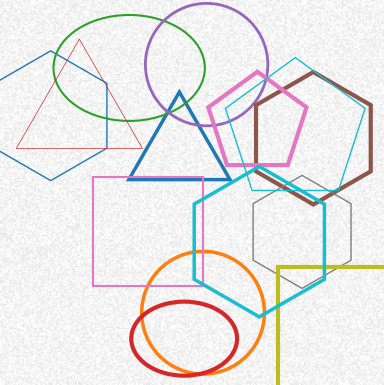[{"shape": "hexagon", "thickness": 1, "radius": 0.84, "center": [0.132, 0.699]}, {"shape": "triangle", "thickness": 2.5, "radius": 0.76, "center": [0.466, 0.609]}, {"shape": "circle", "thickness": 2.5, "radius": 0.8, "center": [0.527, 0.188]}, {"shape": "oval", "thickness": 1.5, "radius": 0.98, "center": [0.336, 0.824]}, {"shape": "oval", "thickness": 3, "radius": 0.69, "center": [0.478, 0.12]}, {"shape": "triangle", "thickness": 0.5, "radius": 0.95, "center": [0.206, 0.709]}, {"shape": "circle", "thickness": 2, "radius": 0.8, "center": [0.537, 0.832]}, {"shape": "hexagon", "thickness": 3, "radius": 0.86, "center": [0.814, 0.641]}, {"shape": "pentagon", "thickness": 3, "radius": 0.67, "center": [0.669, 0.68]}, {"shape": "square", "thickness": 1.5, "radius": 0.71, "center": [0.384, 0.398]}, {"shape": "hexagon", "thickness": 1, "radius": 0.73, "center": [0.785, 0.398]}, {"shape": "square", "thickness": 3, "radius": 0.85, "center": [0.891, 0.135]}, {"shape": "hexagon", "thickness": 2.5, "radius": 0.98, "center": [0.674, 0.372]}, {"shape": "pentagon", "thickness": 1, "radius": 0.95, "center": [0.767, 0.66]}]